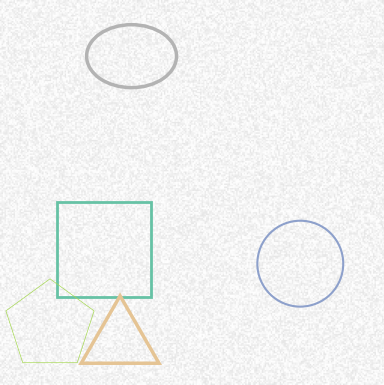[{"shape": "square", "thickness": 2, "radius": 0.62, "center": [0.27, 0.352]}, {"shape": "circle", "thickness": 1.5, "radius": 0.56, "center": [0.78, 0.315]}, {"shape": "pentagon", "thickness": 0.5, "radius": 0.6, "center": [0.13, 0.155]}, {"shape": "triangle", "thickness": 2.5, "radius": 0.58, "center": [0.312, 0.115]}, {"shape": "oval", "thickness": 2.5, "radius": 0.58, "center": [0.342, 0.854]}]